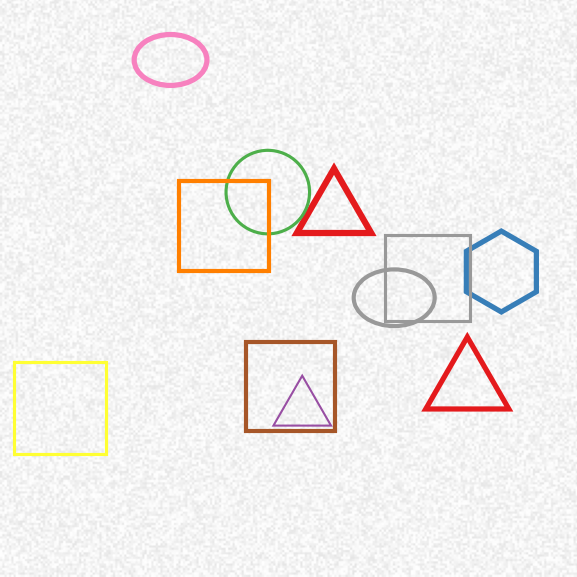[{"shape": "triangle", "thickness": 3, "radius": 0.37, "center": [0.578, 0.633]}, {"shape": "triangle", "thickness": 2.5, "radius": 0.42, "center": [0.809, 0.332]}, {"shape": "hexagon", "thickness": 2.5, "radius": 0.35, "center": [0.868, 0.529]}, {"shape": "circle", "thickness": 1.5, "radius": 0.36, "center": [0.464, 0.667]}, {"shape": "triangle", "thickness": 1, "radius": 0.29, "center": [0.523, 0.291]}, {"shape": "square", "thickness": 2, "radius": 0.39, "center": [0.388, 0.607]}, {"shape": "square", "thickness": 1.5, "radius": 0.4, "center": [0.104, 0.293]}, {"shape": "square", "thickness": 2, "radius": 0.38, "center": [0.503, 0.329]}, {"shape": "oval", "thickness": 2.5, "radius": 0.31, "center": [0.295, 0.895]}, {"shape": "square", "thickness": 1.5, "radius": 0.37, "center": [0.74, 0.518]}, {"shape": "oval", "thickness": 2, "radius": 0.35, "center": [0.683, 0.484]}]